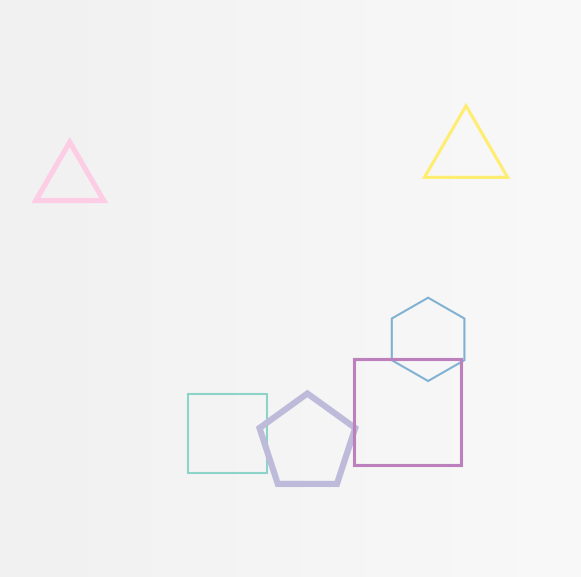[{"shape": "square", "thickness": 1, "radius": 0.34, "center": [0.392, 0.248]}, {"shape": "pentagon", "thickness": 3, "radius": 0.43, "center": [0.529, 0.231]}, {"shape": "hexagon", "thickness": 1, "radius": 0.36, "center": [0.737, 0.412]}, {"shape": "triangle", "thickness": 2.5, "radius": 0.34, "center": [0.12, 0.686]}, {"shape": "square", "thickness": 1.5, "radius": 0.46, "center": [0.701, 0.286]}, {"shape": "triangle", "thickness": 1.5, "radius": 0.41, "center": [0.802, 0.733]}]